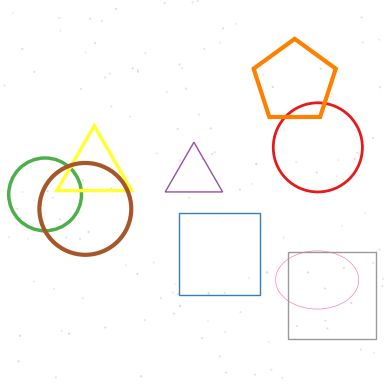[{"shape": "circle", "thickness": 2, "radius": 0.58, "center": [0.826, 0.617]}, {"shape": "square", "thickness": 1, "radius": 0.53, "center": [0.571, 0.34]}, {"shape": "circle", "thickness": 2.5, "radius": 0.47, "center": [0.117, 0.495]}, {"shape": "triangle", "thickness": 1, "radius": 0.43, "center": [0.504, 0.545]}, {"shape": "pentagon", "thickness": 3, "radius": 0.56, "center": [0.765, 0.787]}, {"shape": "triangle", "thickness": 2.5, "radius": 0.56, "center": [0.245, 0.561]}, {"shape": "circle", "thickness": 3, "radius": 0.6, "center": [0.222, 0.457]}, {"shape": "oval", "thickness": 0.5, "radius": 0.54, "center": [0.824, 0.273]}, {"shape": "square", "thickness": 1, "radius": 0.57, "center": [0.863, 0.233]}]